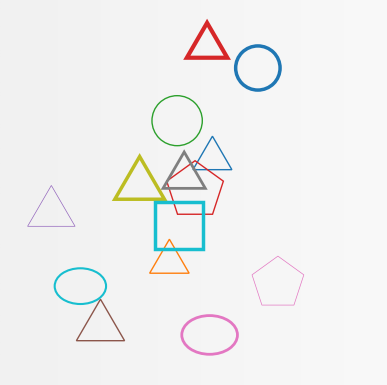[{"shape": "circle", "thickness": 2.5, "radius": 0.29, "center": [0.665, 0.823]}, {"shape": "triangle", "thickness": 1, "radius": 0.29, "center": [0.548, 0.588]}, {"shape": "triangle", "thickness": 1, "radius": 0.29, "center": [0.437, 0.32]}, {"shape": "circle", "thickness": 1, "radius": 0.32, "center": [0.457, 0.687]}, {"shape": "pentagon", "thickness": 1, "radius": 0.38, "center": [0.503, 0.506]}, {"shape": "triangle", "thickness": 3, "radius": 0.3, "center": [0.534, 0.88]}, {"shape": "triangle", "thickness": 0.5, "radius": 0.35, "center": [0.132, 0.448]}, {"shape": "triangle", "thickness": 1, "radius": 0.36, "center": [0.259, 0.151]}, {"shape": "pentagon", "thickness": 0.5, "radius": 0.35, "center": [0.717, 0.264]}, {"shape": "oval", "thickness": 2, "radius": 0.36, "center": [0.541, 0.13]}, {"shape": "triangle", "thickness": 2, "radius": 0.31, "center": [0.475, 0.542]}, {"shape": "triangle", "thickness": 2.5, "radius": 0.37, "center": [0.36, 0.519]}, {"shape": "square", "thickness": 2.5, "radius": 0.31, "center": [0.462, 0.414]}, {"shape": "oval", "thickness": 1.5, "radius": 0.33, "center": [0.207, 0.257]}]